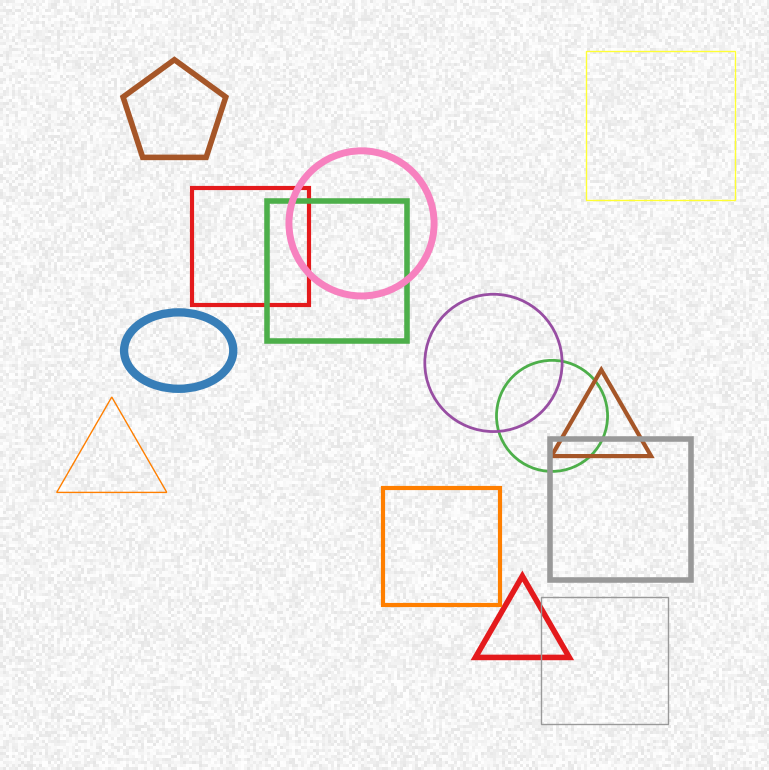[{"shape": "triangle", "thickness": 2, "radius": 0.35, "center": [0.678, 0.181]}, {"shape": "square", "thickness": 1.5, "radius": 0.38, "center": [0.325, 0.68]}, {"shape": "oval", "thickness": 3, "radius": 0.35, "center": [0.232, 0.545]}, {"shape": "circle", "thickness": 1, "radius": 0.36, "center": [0.717, 0.46]}, {"shape": "square", "thickness": 2, "radius": 0.45, "center": [0.438, 0.648]}, {"shape": "circle", "thickness": 1, "radius": 0.45, "center": [0.641, 0.529]}, {"shape": "square", "thickness": 1.5, "radius": 0.38, "center": [0.574, 0.291]}, {"shape": "triangle", "thickness": 0.5, "radius": 0.41, "center": [0.145, 0.402]}, {"shape": "square", "thickness": 0.5, "radius": 0.49, "center": [0.858, 0.837]}, {"shape": "pentagon", "thickness": 2, "radius": 0.35, "center": [0.227, 0.852]}, {"shape": "triangle", "thickness": 1.5, "radius": 0.37, "center": [0.781, 0.445]}, {"shape": "circle", "thickness": 2.5, "radius": 0.47, "center": [0.47, 0.71]}, {"shape": "square", "thickness": 2, "radius": 0.46, "center": [0.806, 0.338]}, {"shape": "square", "thickness": 0.5, "radius": 0.41, "center": [0.785, 0.143]}]